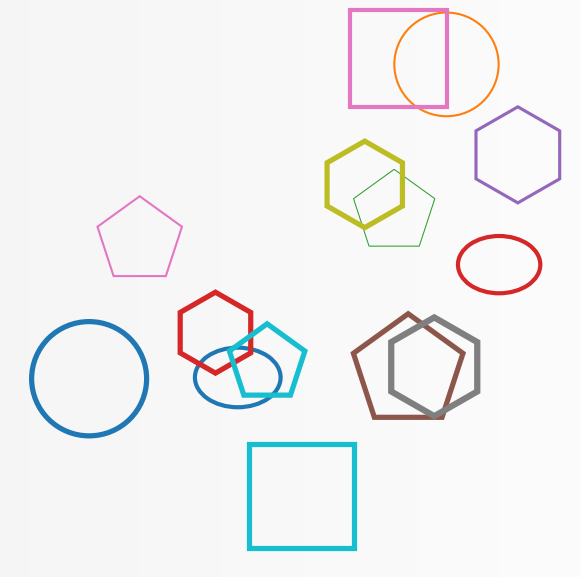[{"shape": "circle", "thickness": 2.5, "radius": 0.49, "center": [0.153, 0.343]}, {"shape": "oval", "thickness": 2, "radius": 0.37, "center": [0.409, 0.346]}, {"shape": "circle", "thickness": 1, "radius": 0.45, "center": [0.768, 0.888]}, {"shape": "pentagon", "thickness": 0.5, "radius": 0.37, "center": [0.678, 0.632]}, {"shape": "oval", "thickness": 2, "radius": 0.35, "center": [0.859, 0.541]}, {"shape": "hexagon", "thickness": 2.5, "radius": 0.35, "center": [0.371, 0.423]}, {"shape": "hexagon", "thickness": 1.5, "radius": 0.42, "center": [0.891, 0.731]}, {"shape": "pentagon", "thickness": 2.5, "radius": 0.5, "center": [0.702, 0.357]}, {"shape": "square", "thickness": 2, "radius": 0.42, "center": [0.685, 0.898]}, {"shape": "pentagon", "thickness": 1, "radius": 0.38, "center": [0.24, 0.583]}, {"shape": "hexagon", "thickness": 3, "radius": 0.43, "center": [0.747, 0.364]}, {"shape": "hexagon", "thickness": 2.5, "radius": 0.37, "center": [0.628, 0.68]}, {"shape": "square", "thickness": 2.5, "radius": 0.45, "center": [0.519, 0.14]}, {"shape": "pentagon", "thickness": 2.5, "radius": 0.34, "center": [0.46, 0.37]}]